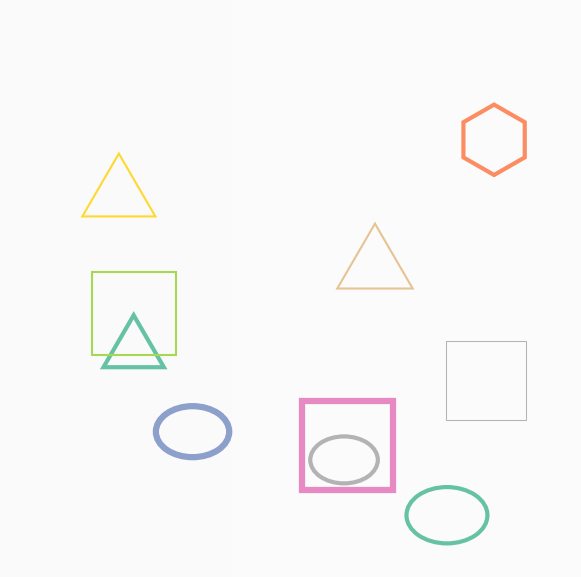[{"shape": "oval", "thickness": 2, "radius": 0.35, "center": [0.769, 0.107]}, {"shape": "triangle", "thickness": 2, "radius": 0.3, "center": [0.23, 0.393]}, {"shape": "hexagon", "thickness": 2, "radius": 0.3, "center": [0.85, 0.757]}, {"shape": "oval", "thickness": 3, "radius": 0.32, "center": [0.331, 0.252]}, {"shape": "square", "thickness": 3, "radius": 0.39, "center": [0.598, 0.228]}, {"shape": "square", "thickness": 1, "radius": 0.36, "center": [0.231, 0.457]}, {"shape": "triangle", "thickness": 1, "radius": 0.36, "center": [0.204, 0.661]}, {"shape": "triangle", "thickness": 1, "radius": 0.37, "center": [0.645, 0.537]}, {"shape": "square", "thickness": 0.5, "radius": 0.34, "center": [0.836, 0.341]}, {"shape": "oval", "thickness": 2, "radius": 0.29, "center": [0.592, 0.203]}]